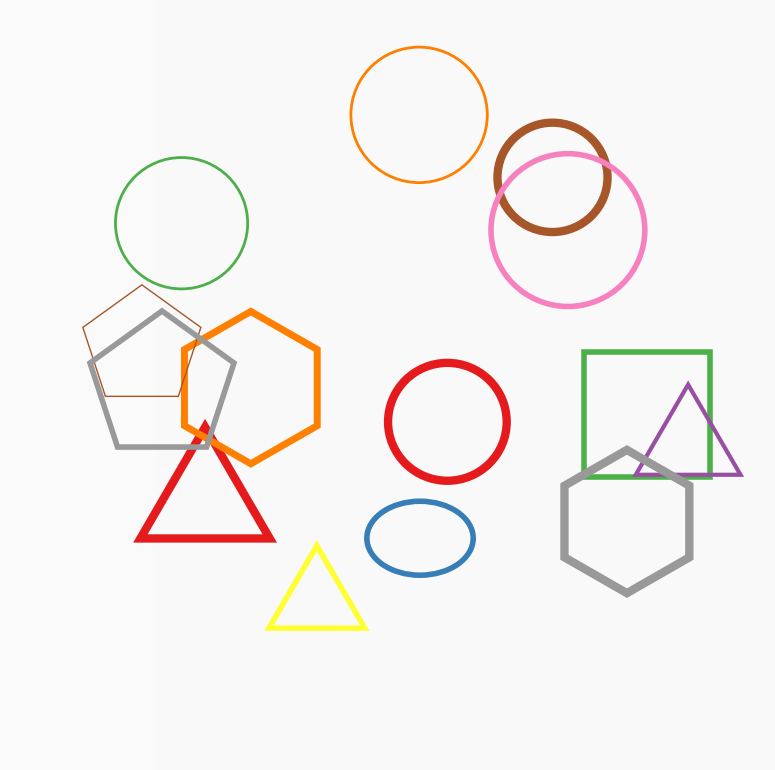[{"shape": "circle", "thickness": 3, "radius": 0.38, "center": [0.577, 0.452]}, {"shape": "triangle", "thickness": 3, "radius": 0.48, "center": [0.265, 0.349]}, {"shape": "oval", "thickness": 2, "radius": 0.34, "center": [0.542, 0.301]}, {"shape": "circle", "thickness": 1, "radius": 0.43, "center": [0.234, 0.71]}, {"shape": "square", "thickness": 2, "radius": 0.41, "center": [0.835, 0.462]}, {"shape": "triangle", "thickness": 1.5, "radius": 0.39, "center": [0.888, 0.422]}, {"shape": "circle", "thickness": 1, "radius": 0.44, "center": [0.541, 0.851]}, {"shape": "hexagon", "thickness": 2.5, "radius": 0.49, "center": [0.324, 0.497]}, {"shape": "triangle", "thickness": 2, "radius": 0.36, "center": [0.409, 0.22]}, {"shape": "pentagon", "thickness": 0.5, "radius": 0.4, "center": [0.183, 0.55]}, {"shape": "circle", "thickness": 3, "radius": 0.36, "center": [0.713, 0.77]}, {"shape": "circle", "thickness": 2, "radius": 0.5, "center": [0.733, 0.701]}, {"shape": "hexagon", "thickness": 3, "radius": 0.47, "center": [0.809, 0.323]}, {"shape": "pentagon", "thickness": 2, "radius": 0.49, "center": [0.209, 0.498]}]